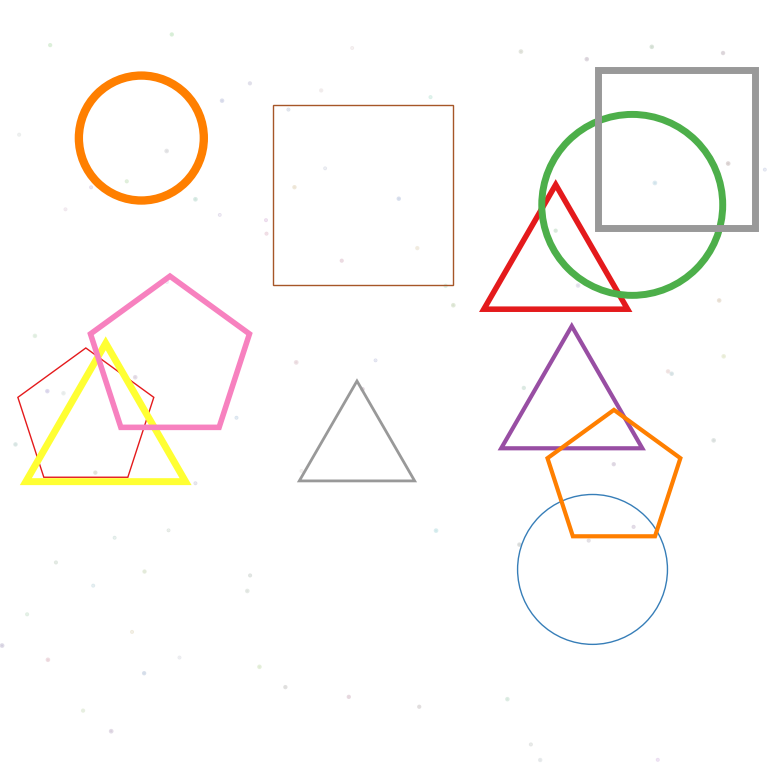[{"shape": "pentagon", "thickness": 0.5, "radius": 0.46, "center": [0.111, 0.455]}, {"shape": "triangle", "thickness": 2, "radius": 0.54, "center": [0.722, 0.652]}, {"shape": "circle", "thickness": 0.5, "radius": 0.49, "center": [0.77, 0.26]}, {"shape": "circle", "thickness": 2.5, "radius": 0.59, "center": [0.821, 0.734]}, {"shape": "triangle", "thickness": 1.5, "radius": 0.53, "center": [0.743, 0.471]}, {"shape": "pentagon", "thickness": 1.5, "radius": 0.45, "center": [0.797, 0.377]}, {"shape": "circle", "thickness": 3, "radius": 0.41, "center": [0.184, 0.821]}, {"shape": "triangle", "thickness": 2.5, "radius": 0.6, "center": [0.137, 0.434]}, {"shape": "square", "thickness": 0.5, "radius": 0.59, "center": [0.471, 0.747]}, {"shape": "pentagon", "thickness": 2, "radius": 0.54, "center": [0.221, 0.533]}, {"shape": "triangle", "thickness": 1, "radius": 0.43, "center": [0.464, 0.419]}, {"shape": "square", "thickness": 2.5, "radius": 0.51, "center": [0.878, 0.807]}]